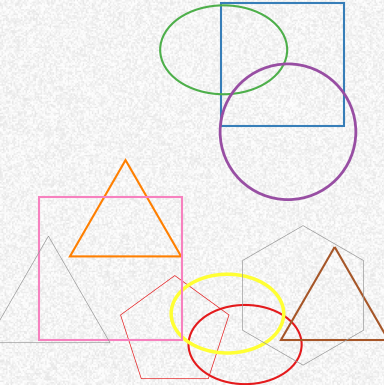[{"shape": "pentagon", "thickness": 0.5, "radius": 0.74, "center": [0.454, 0.136]}, {"shape": "oval", "thickness": 1.5, "radius": 0.73, "center": [0.637, 0.105]}, {"shape": "square", "thickness": 1.5, "radius": 0.8, "center": [0.735, 0.831]}, {"shape": "oval", "thickness": 1.5, "radius": 0.82, "center": [0.581, 0.871]}, {"shape": "circle", "thickness": 2, "radius": 0.88, "center": [0.748, 0.658]}, {"shape": "triangle", "thickness": 1.5, "radius": 0.83, "center": [0.326, 0.417]}, {"shape": "oval", "thickness": 2.5, "radius": 0.73, "center": [0.591, 0.185]}, {"shape": "triangle", "thickness": 1.5, "radius": 0.81, "center": [0.869, 0.197]}, {"shape": "square", "thickness": 1.5, "radius": 0.93, "center": [0.287, 0.303]}, {"shape": "hexagon", "thickness": 0.5, "radius": 0.91, "center": [0.787, 0.233]}, {"shape": "triangle", "thickness": 0.5, "radius": 0.92, "center": [0.126, 0.202]}]